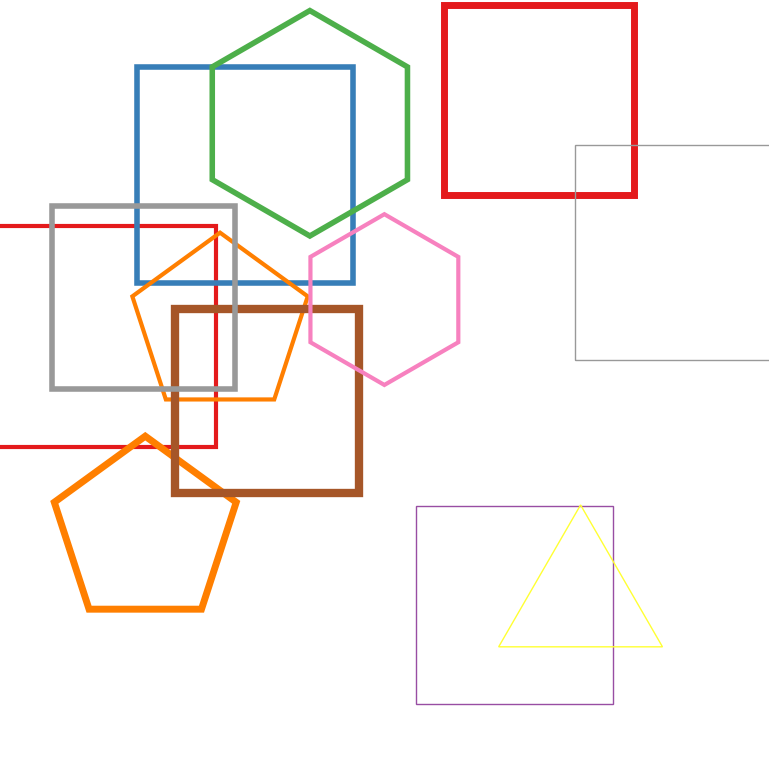[{"shape": "square", "thickness": 1.5, "radius": 0.72, "center": [0.136, 0.563]}, {"shape": "square", "thickness": 2.5, "radius": 0.62, "center": [0.7, 0.87]}, {"shape": "square", "thickness": 2, "radius": 0.7, "center": [0.319, 0.772]}, {"shape": "hexagon", "thickness": 2, "radius": 0.73, "center": [0.402, 0.84]}, {"shape": "square", "thickness": 0.5, "radius": 0.64, "center": [0.668, 0.214]}, {"shape": "pentagon", "thickness": 2.5, "radius": 0.62, "center": [0.189, 0.309]}, {"shape": "pentagon", "thickness": 1.5, "radius": 0.6, "center": [0.286, 0.578]}, {"shape": "triangle", "thickness": 0.5, "radius": 0.61, "center": [0.754, 0.221]}, {"shape": "square", "thickness": 3, "radius": 0.6, "center": [0.347, 0.479]}, {"shape": "hexagon", "thickness": 1.5, "radius": 0.55, "center": [0.499, 0.611]}, {"shape": "square", "thickness": 0.5, "radius": 0.7, "center": [0.887, 0.672]}, {"shape": "square", "thickness": 2, "radius": 0.59, "center": [0.186, 0.614]}]